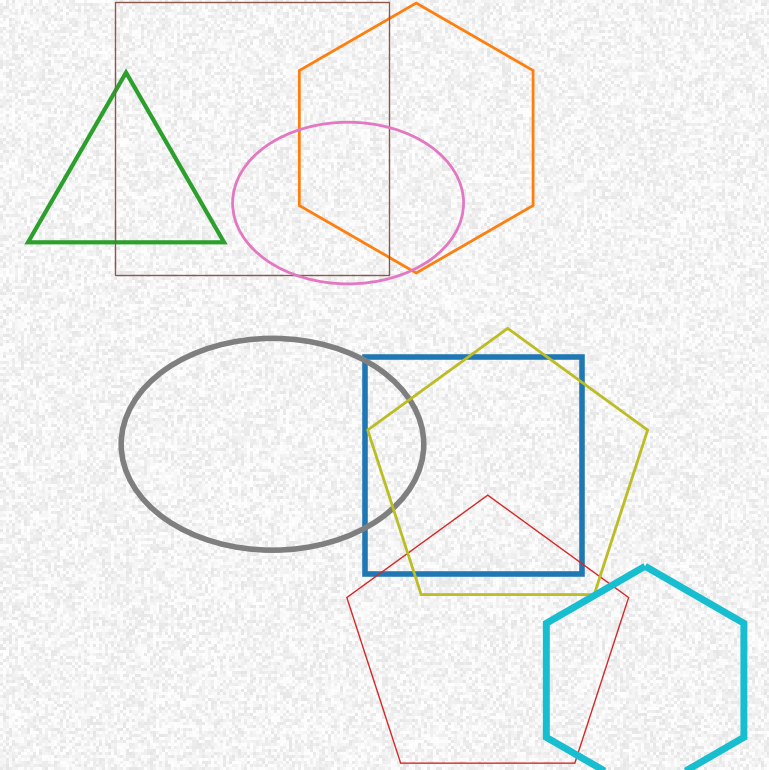[{"shape": "square", "thickness": 2, "radius": 0.7, "center": [0.615, 0.396]}, {"shape": "hexagon", "thickness": 1, "radius": 0.88, "center": [0.541, 0.821]}, {"shape": "triangle", "thickness": 1.5, "radius": 0.73, "center": [0.164, 0.759]}, {"shape": "pentagon", "thickness": 0.5, "radius": 0.96, "center": [0.633, 0.165]}, {"shape": "square", "thickness": 0.5, "radius": 0.89, "center": [0.327, 0.82]}, {"shape": "oval", "thickness": 1, "radius": 0.75, "center": [0.452, 0.736]}, {"shape": "oval", "thickness": 2, "radius": 0.98, "center": [0.354, 0.423]}, {"shape": "pentagon", "thickness": 1, "radius": 0.96, "center": [0.659, 0.382]}, {"shape": "hexagon", "thickness": 2.5, "radius": 0.74, "center": [0.838, 0.116]}]